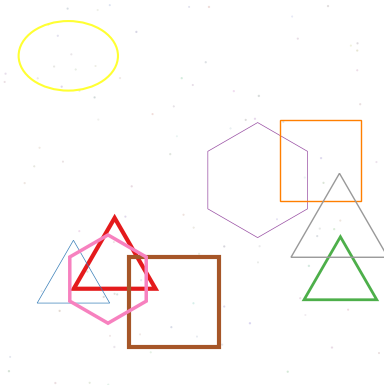[{"shape": "triangle", "thickness": 3, "radius": 0.61, "center": [0.298, 0.311]}, {"shape": "triangle", "thickness": 0.5, "radius": 0.54, "center": [0.191, 0.267]}, {"shape": "triangle", "thickness": 2, "radius": 0.55, "center": [0.884, 0.276]}, {"shape": "hexagon", "thickness": 0.5, "radius": 0.75, "center": [0.669, 0.532]}, {"shape": "square", "thickness": 1, "radius": 0.52, "center": [0.833, 0.582]}, {"shape": "oval", "thickness": 1.5, "radius": 0.65, "center": [0.177, 0.855]}, {"shape": "square", "thickness": 3, "radius": 0.58, "center": [0.453, 0.217]}, {"shape": "hexagon", "thickness": 2.5, "radius": 0.57, "center": [0.281, 0.275]}, {"shape": "triangle", "thickness": 1, "radius": 0.73, "center": [0.882, 0.404]}]